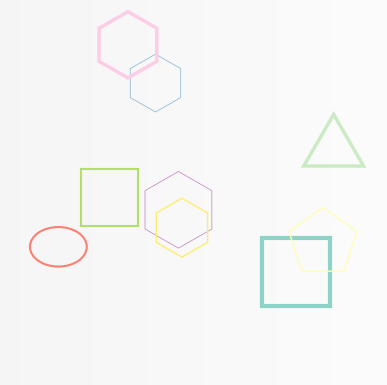[{"shape": "square", "thickness": 3, "radius": 0.44, "center": [0.764, 0.294]}, {"shape": "pentagon", "thickness": 1, "radius": 0.46, "center": [0.833, 0.37]}, {"shape": "oval", "thickness": 1.5, "radius": 0.37, "center": [0.151, 0.359]}, {"shape": "hexagon", "thickness": 0.5, "radius": 0.38, "center": [0.401, 0.784]}, {"shape": "square", "thickness": 1.5, "radius": 0.37, "center": [0.283, 0.487]}, {"shape": "hexagon", "thickness": 2.5, "radius": 0.43, "center": [0.33, 0.884]}, {"shape": "hexagon", "thickness": 0.5, "radius": 0.5, "center": [0.46, 0.455]}, {"shape": "triangle", "thickness": 2.5, "radius": 0.45, "center": [0.861, 0.613]}, {"shape": "hexagon", "thickness": 1, "radius": 0.38, "center": [0.47, 0.409]}]